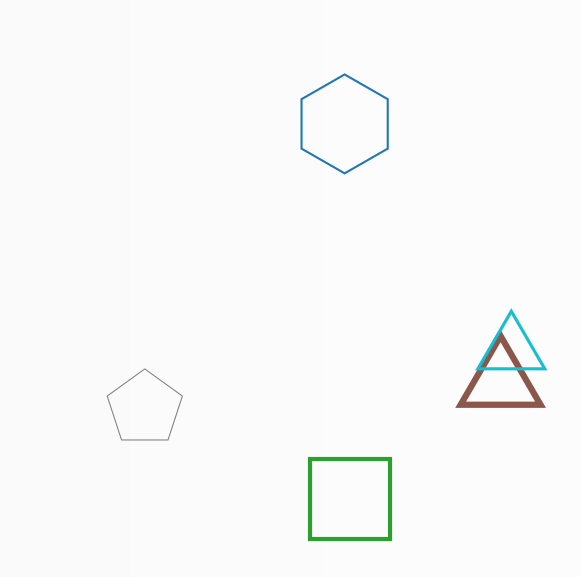[{"shape": "hexagon", "thickness": 1, "radius": 0.43, "center": [0.593, 0.785]}, {"shape": "square", "thickness": 2, "radius": 0.35, "center": [0.602, 0.135]}, {"shape": "triangle", "thickness": 3, "radius": 0.4, "center": [0.861, 0.338]}, {"shape": "pentagon", "thickness": 0.5, "radius": 0.34, "center": [0.249, 0.292]}, {"shape": "triangle", "thickness": 1.5, "radius": 0.33, "center": [0.88, 0.394]}]